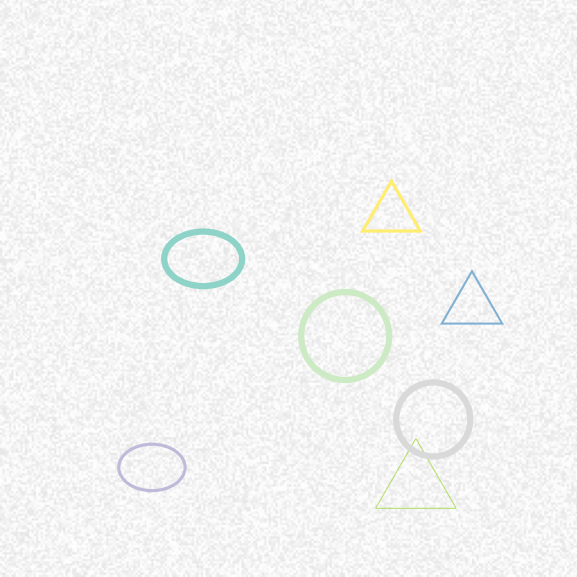[{"shape": "oval", "thickness": 3, "radius": 0.34, "center": [0.352, 0.551]}, {"shape": "oval", "thickness": 1.5, "radius": 0.29, "center": [0.263, 0.19]}, {"shape": "triangle", "thickness": 1, "radius": 0.3, "center": [0.817, 0.469]}, {"shape": "triangle", "thickness": 0.5, "radius": 0.4, "center": [0.72, 0.159]}, {"shape": "circle", "thickness": 3, "radius": 0.32, "center": [0.75, 0.273]}, {"shape": "circle", "thickness": 3, "radius": 0.38, "center": [0.598, 0.417]}, {"shape": "triangle", "thickness": 1.5, "radius": 0.29, "center": [0.678, 0.628]}]